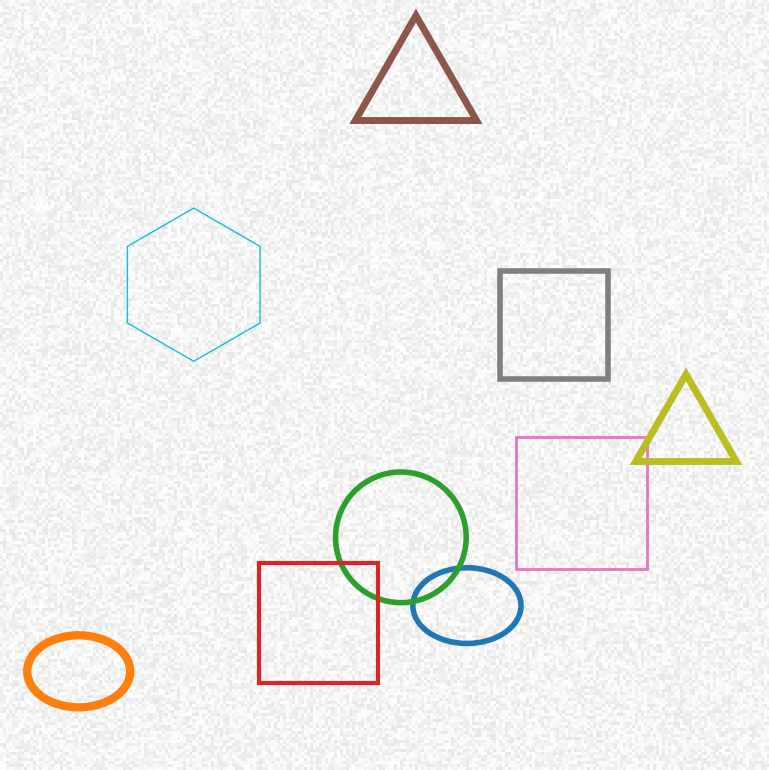[{"shape": "oval", "thickness": 2, "radius": 0.35, "center": [0.606, 0.213]}, {"shape": "oval", "thickness": 3, "radius": 0.33, "center": [0.102, 0.128]}, {"shape": "circle", "thickness": 2, "radius": 0.42, "center": [0.521, 0.302]}, {"shape": "square", "thickness": 1.5, "radius": 0.39, "center": [0.414, 0.191]}, {"shape": "triangle", "thickness": 2.5, "radius": 0.45, "center": [0.54, 0.889]}, {"shape": "square", "thickness": 1, "radius": 0.43, "center": [0.755, 0.347]}, {"shape": "square", "thickness": 2, "radius": 0.35, "center": [0.719, 0.578]}, {"shape": "triangle", "thickness": 2.5, "radius": 0.38, "center": [0.891, 0.438]}, {"shape": "hexagon", "thickness": 0.5, "radius": 0.5, "center": [0.252, 0.63]}]